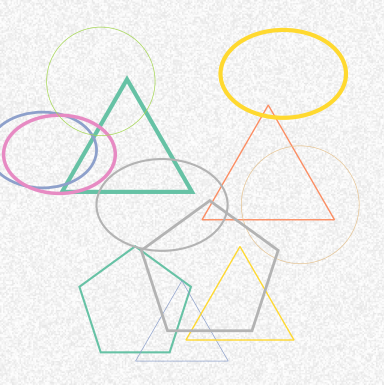[{"shape": "triangle", "thickness": 3, "radius": 0.97, "center": [0.33, 0.599]}, {"shape": "pentagon", "thickness": 1.5, "radius": 0.76, "center": [0.351, 0.208]}, {"shape": "triangle", "thickness": 1, "radius": 0.99, "center": [0.697, 0.528]}, {"shape": "triangle", "thickness": 0.5, "radius": 0.7, "center": [0.472, 0.132]}, {"shape": "oval", "thickness": 2, "radius": 0.7, "center": [0.11, 0.61]}, {"shape": "oval", "thickness": 2.5, "radius": 0.73, "center": [0.154, 0.599]}, {"shape": "circle", "thickness": 0.5, "radius": 0.7, "center": [0.262, 0.789]}, {"shape": "oval", "thickness": 3, "radius": 0.82, "center": [0.736, 0.808]}, {"shape": "triangle", "thickness": 1, "radius": 0.81, "center": [0.623, 0.198]}, {"shape": "circle", "thickness": 0.5, "radius": 0.77, "center": [0.78, 0.468]}, {"shape": "oval", "thickness": 1.5, "radius": 0.85, "center": [0.421, 0.468]}, {"shape": "pentagon", "thickness": 2, "radius": 0.93, "center": [0.545, 0.292]}]